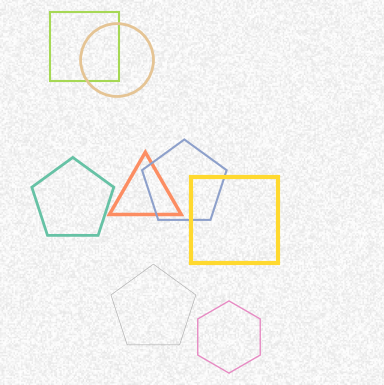[{"shape": "pentagon", "thickness": 2, "radius": 0.56, "center": [0.189, 0.479]}, {"shape": "triangle", "thickness": 2.5, "radius": 0.54, "center": [0.377, 0.497]}, {"shape": "pentagon", "thickness": 1.5, "radius": 0.58, "center": [0.479, 0.522]}, {"shape": "hexagon", "thickness": 1, "radius": 0.47, "center": [0.595, 0.125]}, {"shape": "square", "thickness": 1.5, "radius": 0.45, "center": [0.22, 0.878]}, {"shape": "square", "thickness": 3, "radius": 0.56, "center": [0.609, 0.429]}, {"shape": "circle", "thickness": 2, "radius": 0.47, "center": [0.304, 0.844]}, {"shape": "pentagon", "thickness": 0.5, "radius": 0.58, "center": [0.398, 0.198]}]